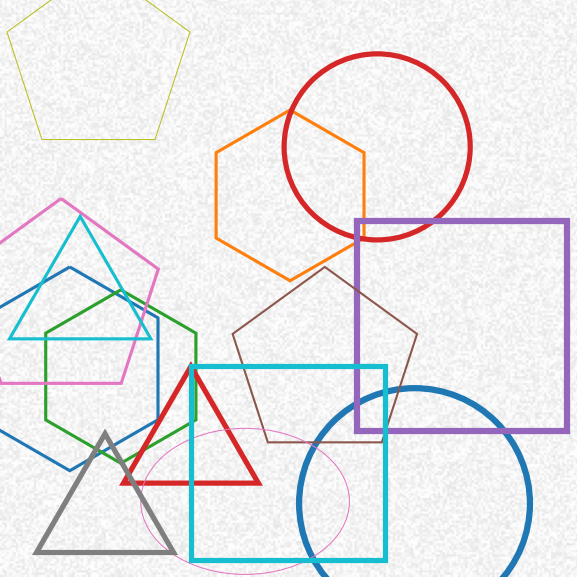[{"shape": "hexagon", "thickness": 1.5, "radius": 0.88, "center": [0.121, 0.36]}, {"shape": "circle", "thickness": 3, "radius": 1.0, "center": [0.718, 0.127]}, {"shape": "hexagon", "thickness": 1.5, "radius": 0.74, "center": [0.502, 0.661]}, {"shape": "hexagon", "thickness": 1.5, "radius": 0.75, "center": [0.209, 0.347]}, {"shape": "triangle", "thickness": 2.5, "radius": 0.67, "center": [0.331, 0.23]}, {"shape": "circle", "thickness": 2.5, "radius": 0.81, "center": [0.653, 0.745]}, {"shape": "square", "thickness": 3, "radius": 0.91, "center": [0.8, 0.435]}, {"shape": "pentagon", "thickness": 1, "radius": 0.84, "center": [0.562, 0.369]}, {"shape": "oval", "thickness": 0.5, "radius": 0.9, "center": [0.424, 0.131]}, {"shape": "pentagon", "thickness": 1.5, "radius": 0.88, "center": [0.106, 0.478]}, {"shape": "triangle", "thickness": 2.5, "radius": 0.69, "center": [0.182, 0.111]}, {"shape": "pentagon", "thickness": 0.5, "radius": 0.83, "center": [0.171, 0.892]}, {"shape": "triangle", "thickness": 1.5, "radius": 0.71, "center": [0.139, 0.483]}, {"shape": "square", "thickness": 2.5, "radius": 0.84, "center": [0.498, 0.197]}]